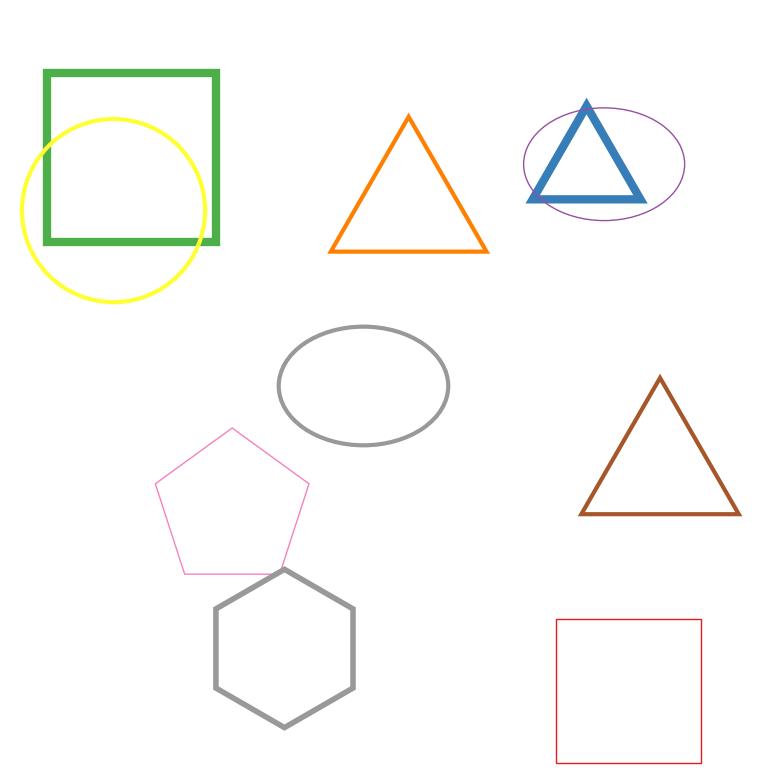[{"shape": "square", "thickness": 0.5, "radius": 0.47, "center": [0.816, 0.102]}, {"shape": "triangle", "thickness": 3, "radius": 0.4, "center": [0.762, 0.782]}, {"shape": "square", "thickness": 3, "radius": 0.55, "center": [0.171, 0.795]}, {"shape": "oval", "thickness": 0.5, "radius": 0.52, "center": [0.785, 0.787]}, {"shape": "triangle", "thickness": 1.5, "radius": 0.58, "center": [0.531, 0.732]}, {"shape": "circle", "thickness": 1.5, "radius": 0.59, "center": [0.147, 0.727]}, {"shape": "triangle", "thickness": 1.5, "radius": 0.59, "center": [0.857, 0.391]}, {"shape": "pentagon", "thickness": 0.5, "radius": 0.52, "center": [0.302, 0.339]}, {"shape": "hexagon", "thickness": 2, "radius": 0.51, "center": [0.369, 0.158]}, {"shape": "oval", "thickness": 1.5, "radius": 0.55, "center": [0.472, 0.499]}]